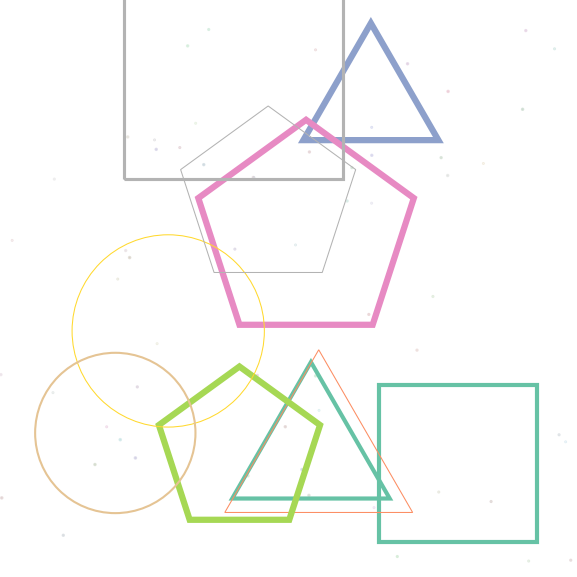[{"shape": "triangle", "thickness": 2, "radius": 0.79, "center": [0.538, 0.215]}, {"shape": "square", "thickness": 2, "radius": 0.68, "center": [0.793, 0.197]}, {"shape": "triangle", "thickness": 0.5, "radius": 0.94, "center": [0.552, 0.206]}, {"shape": "triangle", "thickness": 3, "radius": 0.67, "center": [0.642, 0.824]}, {"shape": "pentagon", "thickness": 3, "radius": 0.98, "center": [0.53, 0.595]}, {"shape": "pentagon", "thickness": 3, "radius": 0.73, "center": [0.415, 0.218]}, {"shape": "circle", "thickness": 0.5, "radius": 0.83, "center": [0.291, 0.426]}, {"shape": "circle", "thickness": 1, "radius": 0.69, "center": [0.2, 0.249]}, {"shape": "pentagon", "thickness": 0.5, "radius": 0.8, "center": [0.464, 0.656]}, {"shape": "square", "thickness": 1.5, "radius": 0.95, "center": [0.404, 0.879]}]